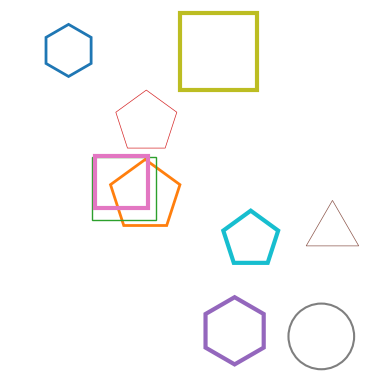[{"shape": "hexagon", "thickness": 2, "radius": 0.34, "center": [0.178, 0.869]}, {"shape": "pentagon", "thickness": 2, "radius": 0.47, "center": [0.377, 0.491]}, {"shape": "square", "thickness": 1, "radius": 0.41, "center": [0.323, 0.51]}, {"shape": "pentagon", "thickness": 0.5, "radius": 0.42, "center": [0.38, 0.683]}, {"shape": "hexagon", "thickness": 3, "radius": 0.44, "center": [0.609, 0.141]}, {"shape": "triangle", "thickness": 0.5, "radius": 0.39, "center": [0.864, 0.401]}, {"shape": "square", "thickness": 3, "radius": 0.34, "center": [0.316, 0.528]}, {"shape": "circle", "thickness": 1.5, "radius": 0.43, "center": [0.835, 0.126]}, {"shape": "square", "thickness": 3, "radius": 0.5, "center": [0.567, 0.867]}, {"shape": "pentagon", "thickness": 3, "radius": 0.37, "center": [0.651, 0.378]}]